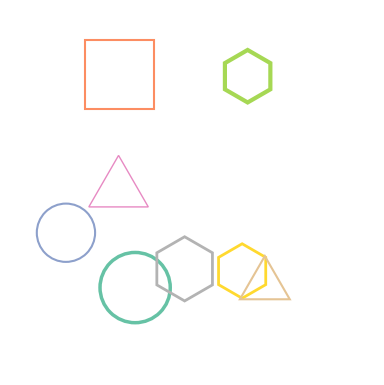[{"shape": "circle", "thickness": 2.5, "radius": 0.46, "center": [0.351, 0.253]}, {"shape": "square", "thickness": 1.5, "radius": 0.45, "center": [0.311, 0.806]}, {"shape": "circle", "thickness": 1.5, "radius": 0.38, "center": [0.171, 0.395]}, {"shape": "triangle", "thickness": 1, "radius": 0.45, "center": [0.308, 0.507]}, {"shape": "hexagon", "thickness": 3, "radius": 0.34, "center": [0.643, 0.802]}, {"shape": "hexagon", "thickness": 2, "radius": 0.35, "center": [0.629, 0.296]}, {"shape": "triangle", "thickness": 1.5, "radius": 0.37, "center": [0.688, 0.26]}, {"shape": "hexagon", "thickness": 2, "radius": 0.42, "center": [0.48, 0.302]}]